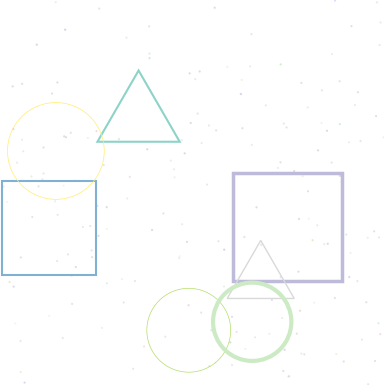[{"shape": "triangle", "thickness": 1.5, "radius": 0.62, "center": [0.36, 0.694]}, {"shape": "square", "thickness": 2.5, "radius": 0.71, "center": [0.747, 0.41]}, {"shape": "square", "thickness": 1.5, "radius": 0.61, "center": [0.128, 0.407]}, {"shape": "circle", "thickness": 0.5, "radius": 0.54, "center": [0.49, 0.142]}, {"shape": "triangle", "thickness": 1, "radius": 0.5, "center": [0.677, 0.275]}, {"shape": "circle", "thickness": 3, "radius": 0.51, "center": [0.655, 0.164]}, {"shape": "circle", "thickness": 0.5, "radius": 0.63, "center": [0.145, 0.608]}]